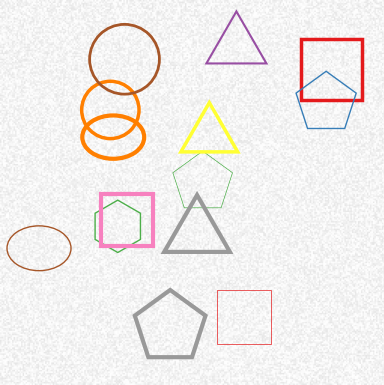[{"shape": "square", "thickness": 0.5, "radius": 0.35, "center": [0.633, 0.178]}, {"shape": "square", "thickness": 2.5, "radius": 0.39, "center": [0.86, 0.819]}, {"shape": "pentagon", "thickness": 1, "radius": 0.41, "center": [0.847, 0.733]}, {"shape": "hexagon", "thickness": 1, "radius": 0.34, "center": [0.306, 0.412]}, {"shape": "pentagon", "thickness": 0.5, "radius": 0.41, "center": [0.526, 0.526]}, {"shape": "triangle", "thickness": 1.5, "radius": 0.45, "center": [0.614, 0.88]}, {"shape": "circle", "thickness": 2.5, "radius": 0.37, "center": [0.287, 0.714]}, {"shape": "oval", "thickness": 3, "radius": 0.4, "center": [0.294, 0.644]}, {"shape": "triangle", "thickness": 2.5, "radius": 0.43, "center": [0.544, 0.648]}, {"shape": "oval", "thickness": 1, "radius": 0.42, "center": [0.101, 0.355]}, {"shape": "circle", "thickness": 2, "radius": 0.45, "center": [0.323, 0.846]}, {"shape": "square", "thickness": 3, "radius": 0.33, "center": [0.33, 0.429]}, {"shape": "triangle", "thickness": 3, "radius": 0.49, "center": [0.512, 0.395]}, {"shape": "pentagon", "thickness": 3, "radius": 0.48, "center": [0.442, 0.15]}]